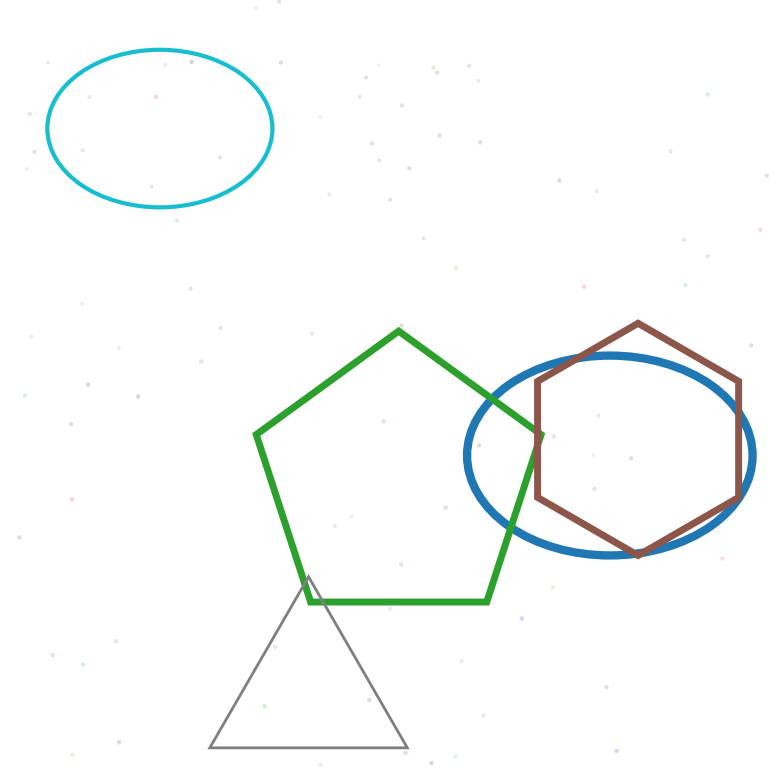[{"shape": "oval", "thickness": 3, "radius": 0.93, "center": [0.792, 0.408]}, {"shape": "pentagon", "thickness": 2.5, "radius": 0.97, "center": [0.518, 0.375]}, {"shape": "hexagon", "thickness": 2.5, "radius": 0.75, "center": [0.829, 0.429]}, {"shape": "triangle", "thickness": 1, "radius": 0.74, "center": [0.401, 0.103]}, {"shape": "oval", "thickness": 1.5, "radius": 0.73, "center": [0.208, 0.833]}]